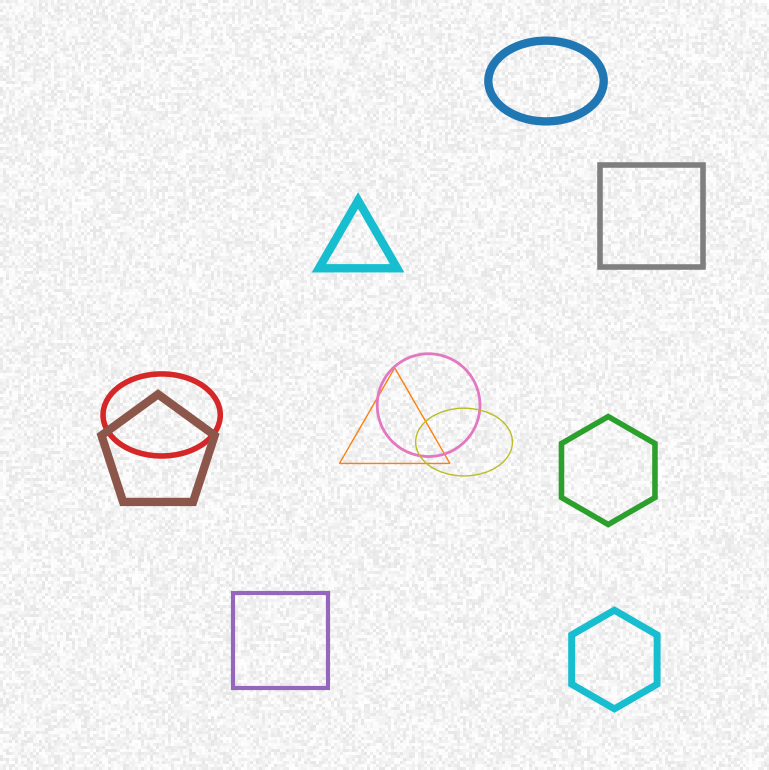[{"shape": "oval", "thickness": 3, "radius": 0.37, "center": [0.709, 0.895]}, {"shape": "triangle", "thickness": 0.5, "radius": 0.41, "center": [0.513, 0.44]}, {"shape": "hexagon", "thickness": 2, "radius": 0.35, "center": [0.79, 0.389]}, {"shape": "oval", "thickness": 2, "radius": 0.38, "center": [0.21, 0.461]}, {"shape": "square", "thickness": 1.5, "radius": 0.31, "center": [0.365, 0.168]}, {"shape": "pentagon", "thickness": 3, "radius": 0.39, "center": [0.205, 0.411]}, {"shape": "circle", "thickness": 1, "radius": 0.33, "center": [0.557, 0.474]}, {"shape": "square", "thickness": 2, "radius": 0.33, "center": [0.846, 0.72]}, {"shape": "oval", "thickness": 0.5, "radius": 0.31, "center": [0.603, 0.426]}, {"shape": "hexagon", "thickness": 2.5, "radius": 0.32, "center": [0.798, 0.143]}, {"shape": "triangle", "thickness": 3, "radius": 0.29, "center": [0.465, 0.681]}]